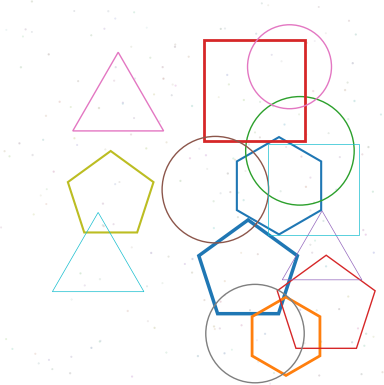[{"shape": "hexagon", "thickness": 1.5, "radius": 0.63, "center": [0.725, 0.518]}, {"shape": "pentagon", "thickness": 2.5, "radius": 0.67, "center": [0.644, 0.294]}, {"shape": "hexagon", "thickness": 2, "radius": 0.51, "center": [0.743, 0.127]}, {"shape": "circle", "thickness": 1, "radius": 0.7, "center": [0.779, 0.608]}, {"shape": "pentagon", "thickness": 1, "radius": 0.67, "center": [0.847, 0.203]}, {"shape": "square", "thickness": 2, "radius": 0.66, "center": [0.66, 0.765]}, {"shape": "triangle", "thickness": 0.5, "radius": 0.6, "center": [0.836, 0.333]}, {"shape": "circle", "thickness": 1, "radius": 0.69, "center": [0.559, 0.507]}, {"shape": "circle", "thickness": 1, "radius": 0.55, "center": [0.752, 0.827]}, {"shape": "triangle", "thickness": 1, "radius": 0.68, "center": [0.307, 0.728]}, {"shape": "circle", "thickness": 1, "radius": 0.64, "center": [0.662, 0.134]}, {"shape": "pentagon", "thickness": 1.5, "radius": 0.58, "center": [0.287, 0.491]}, {"shape": "square", "thickness": 0.5, "radius": 0.59, "center": [0.815, 0.508]}, {"shape": "triangle", "thickness": 0.5, "radius": 0.69, "center": [0.255, 0.311]}]